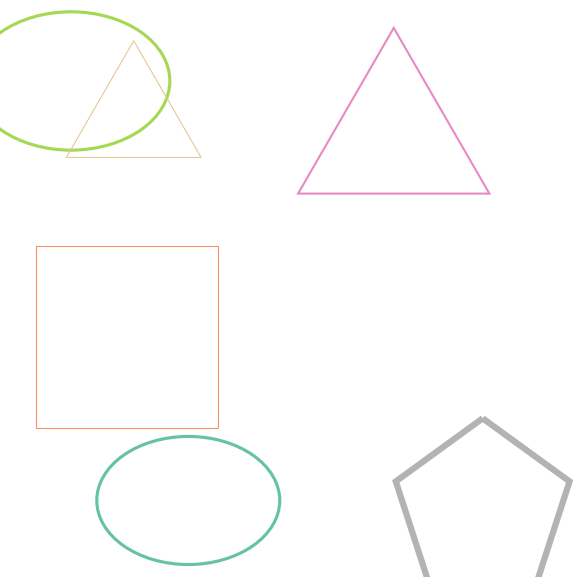[{"shape": "oval", "thickness": 1.5, "radius": 0.79, "center": [0.326, 0.132]}, {"shape": "square", "thickness": 0.5, "radius": 0.79, "center": [0.219, 0.415]}, {"shape": "triangle", "thickness": 1, "radius": 0.96, "center": [0.682, 0.76]}, {"shape": "oval", "thickness": 1.5, "radius": 0.86, "center": [0.123, 0.859]}, {"shape": "triangle", "thickness": 0.5, "radius": 0.67, "center": [0.232, 0.794]}, {"shape": "pentagon", "thickness": 3, "radius": 0.79, "center": [0.836, 0.117]}]